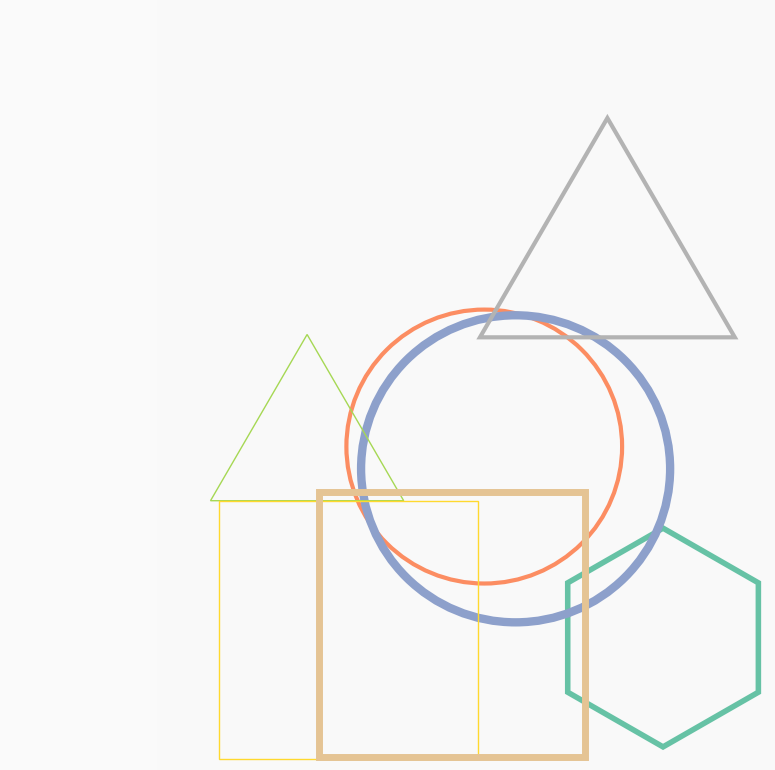[{"shape": "hexagon", "thickness": 2, "radius": 0.71, "center": [0.856, 0.172]}, {"shape": "circle", "thickness": 1.5, "radius": 0.89, "center": [0.625, 0.42]}, {"shape": "circle", "thickness": 3, "radius": 1.0, "center": [0.665, 0.391]}, {"shape": "triangle", "thickness": 0.5, "radius": 0.72, "center": [0.396, 0.422]}, {"shape": "square", "thickness": 0.5, "radius": 0.84, "center": [0.45, 0.182]}, {"shape": "square", "thickness": 2.5, "radius": 0.86, "center": [0.583, 0.189]}, {"shape": "triangle", "thickness": 1.5, "radius": 0.95, "center": [0.784, 0.657]}]